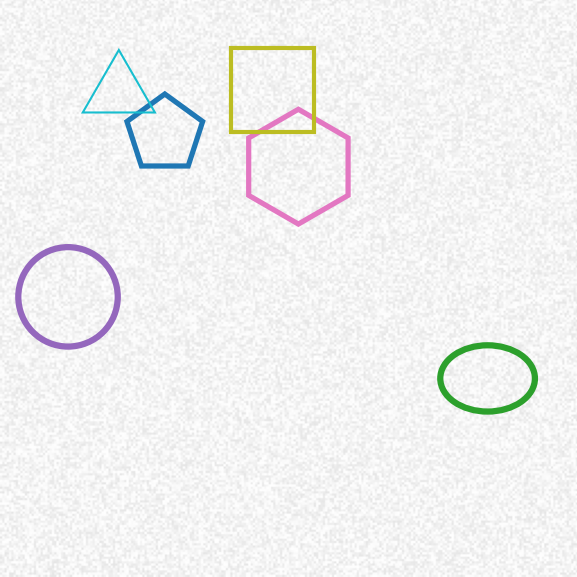[{"shape": "pentagon", "thickness": 2.5, "radius": 0.34, "center": [0.285, 0.767]}, {"shape": "oval", "thickness": 3, "radius": 0.41, "center": [0.844, 0.344]}, {"shape": "circle", "thickness": 3, "radius": 0.43, "center": [0.118, 0.485]}, {"shape": "hexagon", "thickness": 2.5, "radius": 0.5, "center": [0.517, 0.711]}, {"shape": "square", "thickness": 2, "radius": 0.36, "center": [0.472, 0.843]}, {"shape": "triangle", "thickness": 1, "radius": 0.36, "center": [0.206, 0.84]}]